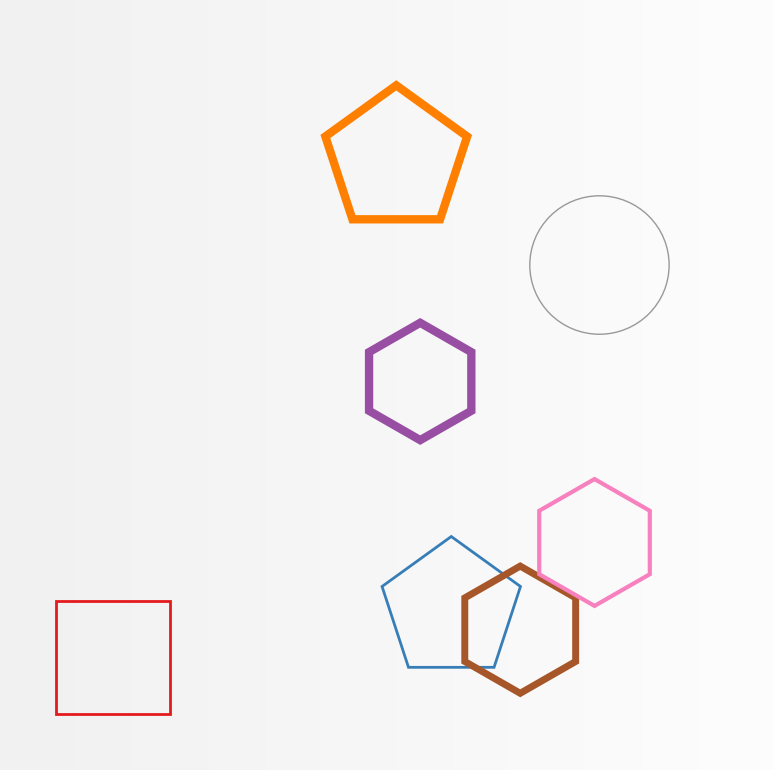[{"shape": "square", "thickness": 1, "radius": 0.37, "center": [0.146, 0.146]}, {"shape": "pentagon", "thickness": 1, "radius": 0.47, "center": [0.582, 0.209]}, {"shape": "hexagon", "thickness": 3, "radius": 0.38, "center": [0.542, 0.505]}, {"shape": "pentagon", "thickness": 3, "radius": 0.48, "center": [0.511, 0.793]}, {"shape": "hexagon", "thickness": 2.5, "radius": 0.41, "center": [0.671, 0.182]}, {"shape": "hexagon", "thickness": 1.5, "radius": 0.41, "center": [0.767, 0.295]}, {"shape": "circle", "thickness": 0.5, "radius": 0.45, "center": [0.773, 0.656]}]